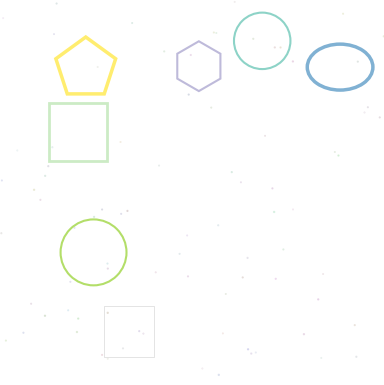[{"shape": "circle", "thickness": 1.5, "radius": 0.37, "center": [0.681, 0.894]}, {"shape": "hexagon", "thickness": 1.5, "radius": 0.32, "center": [0.516, 0.828]}, {"shape": "oval", "thickness": 2.5, "radius": 0.43, "center": [0.883, 0.826]}, {"shape": "circle", "thickness": 1.5, "radius": 0.43, "center": [0.243, 0.344]}, {"shape": "square", "thickness": 0.5, "radius": 0.33, "center": [0.335, 0.139]}, {"shape": "square", "thickness": 2, "radius": 0.37, "center": [0.202, 0.657]}, {"shape": "pentagon", "thickness": 2.5, "radius": 0.41, "center": [0.223, 0.822]}]